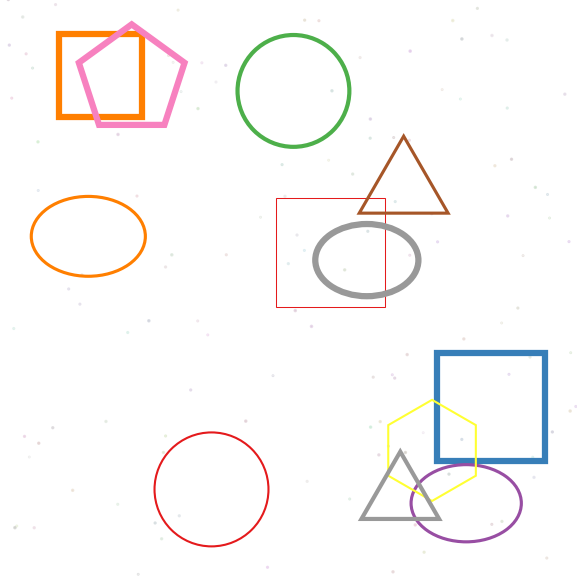[{"shape": "square", "thickness": 0.5, "radius": 0.47, "center": [0.572, 0.562]}, {"shape": "circle", "thickness": 1, "radius": 0.49, "center": [0.366, 0.152]}, {"shape": "square", "thickness": 3, "radius": 0.47, "center": [0.85, 0.295]}, {"shape": "circle", "thickness": 2, "radius": 0.48, "center": [0.508, 0.842]}, {"shape": "oval", "thickness": 1.5, "radius": 0.48, "center": [0.807, 0.128]}, {"shape": "oval", "thickness": 1.5, "radius": 0.49, "center": [0.153, 0.59]}, {"shape": "square", "thickness": 3, "radius": 0.36, "center": [0.174, 0.869]}, {"shape": "hexagon", "thickness": 1, "radius": 0.44, "center": [0.748, 0.219]}, {"shape": "triangle", "thickness": 1.5, "radius": 0.44, "center": [0.699, 0.674]}, {"shape": "pentagon", "thickness": 3, "radius": 0.48, "center": [0.228, 0.861]}, {"shape": "oval", "thickness": 3, "radius": 0.45, "center": [0.635, 0.549]}, {"shape": "triangle", "thickness": 2, "radius": 0.39, "center": [0.693, 0.139]}]